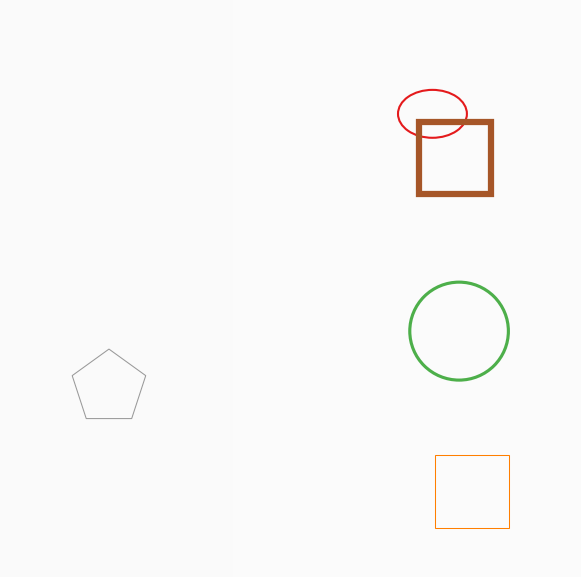[{"shape": "oval", "thickness": 1, "radius": 0.3, "center": [0.744, 0.802]}, {"shape": "circle", "thickness": 1.5, "radius": 0.42, "center": [0.79, 0.426]}, {"shape": "square", "thickness": 0.5, "radius": 0.32, "center": [0.811, 0.148]}, {"shape": "square", "thickness": 3, "radius": 0.31, "center": [0.782, 0.726]}, {"shape": "pentagon", "thickness": 0.5, "radius": 0.33, "center": [0.187, 0.328]}]